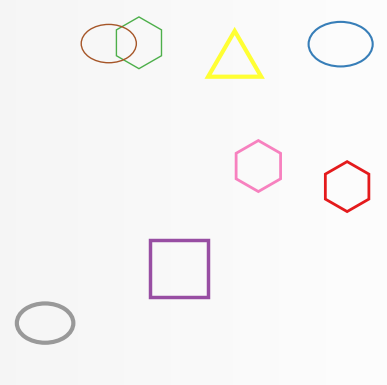[{"shape": "hexagon", "thickness": 2, "radius": 0.32, "center": [0.896, 0.515]}, {"shape": "oval", "thickness": 1.5, "radius": 0.41, "center": [0.879, 0.885]}, {"shape": "hexagon", "thickness": 1, "radius": 0.34, "center": [0.359, 0.889]}, {"shape": "square", "thickness": 2.5, "radius": 0.37, "center": [0.463, 0.302]}, {"shape": "triangle", "thickness": 3, "radius": 0.4, "center": [0.606, 0.84]}, {"shape": "oval", "thickness": 1, "radius": 0.36, "center": [0.281, 0.887]}, {"shape": "hexagon", "thickness": 2, "radius": 0.33, "center": [0.667, 0.569]}, {"shape": "oval", "thickness": 3, "radius": 0.36, "center": [0.116, 0.161]}]